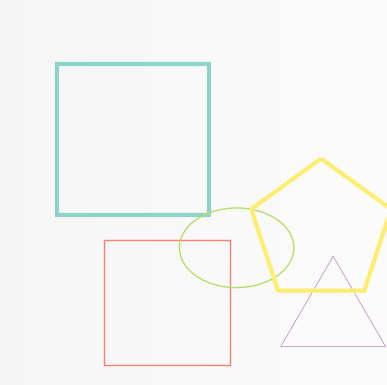[{"shape": "square", "thickness": 3, "radius": 0.98, "center": [0.344, 0.638]}, {"shape": "square", "thickness": 1, "radius": 0.81, "center": [0.432, 0.215]}, {"shape": "oval", "thickness": 1, "radius": 0.74, "center": [0.611, 0.356]}, {"shape": "triangle", "thickness": 0.5, "radius": 0.78, "center": [0.86, 0.178]}, {"shape": "pentagon", "thickness": 3, "radius": 0.95, "center": [0.829, 0.398]}]